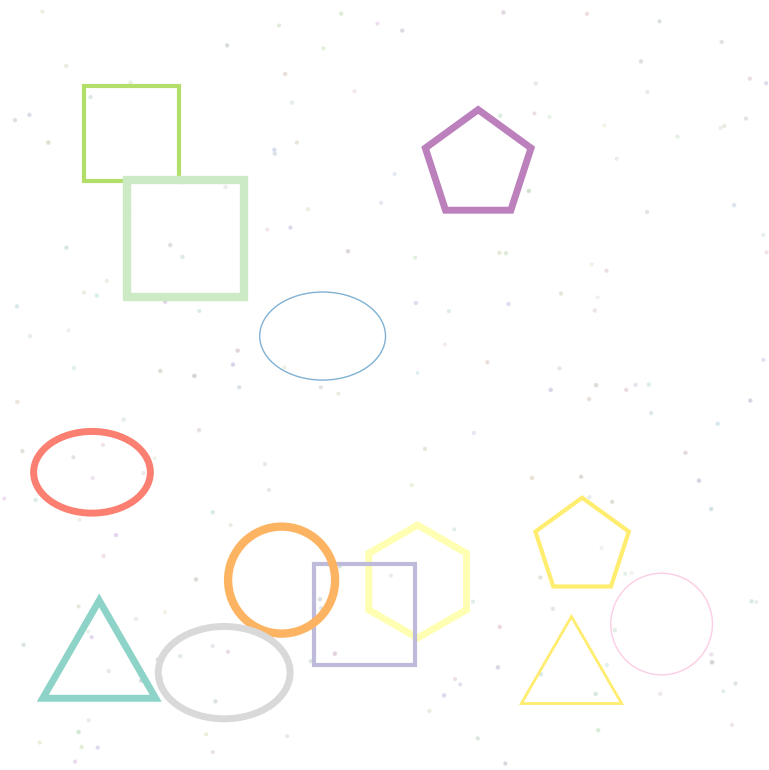[{"shape": "triangle", "thickness": 2.5, "radius": 0.42, "center": [0.129, 0.135]}, {"shape": "hexagon", "thickness": 2.5, "radius": 0.37, "center": [0.542, 0.245]}, {"shape": "square", "thickness": 1.5, "radius": 0.33, "center": [0.473, 0.202]}, {"shape": "oval", "thickness": 2.5, "radius": 0.38, "center": [0.119, 0.387]}, {"shape": "oval", "thickness": 0.5, "radius": 0.41, "center": [0.419, 0.564]}, {"shape": "circle", "thickness": 3, "radius": 0.35, "center": [0.366, 0.247]}, {"shape": "square", "thickness": 1.5, "radius": 0.31, "center": [0.171, 0.827]}, {"shape": "circle", "thickness": 0.5, "radius": 0.33, "center": [0.859, 0.19]}, {"shape": "oval", "thickness": 2.5, "radius": 0.43, "center": [0.291, 0.126]}, {"shape": "pentagon", "thickness": 2.5, "radius": 0.36, "center": [0.621, 0.785]}, {"shape": "square", "thickness": 3, "radius": 0.38, "center": [0.241, 0.69]}, {"shape": "triangle", "thickness": 1, "radius": 0.38, "center": [0.742, 0.124]}, {"shape": "pentagon", "thickness": 1.5, "radius": 0.32, "center": [0.756, 0.29]}]